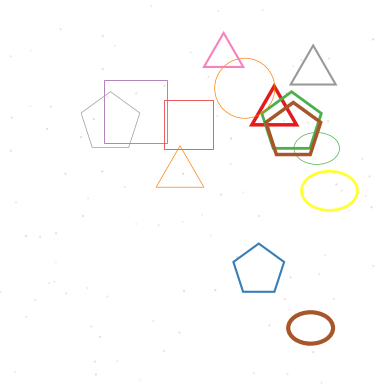[{"shape": "square", "thickness": 0.5, "radius": 0.32, "center": [0.489, 0.676]}, {"shape": "triangle", "thickness": 2.5, "radius": 0.33, "center": [0.712, 0.709]}, {"shape": "pentagon", "thickness": 1.5, "radius": 0.35, "center": [0.672, 0.298]}, {"shape": "oval", "thickness": 0.5, "radius": 0.3, "center": [0.823, 0.614]}, {"shape": "pentagon", "thickness": 2, "radius": 0.41, "center": [0.757, 0.68]}, {"shape": "square", "thickness": 0.5, "radius": 0.41, "center": [0.352, 0.71]}, {"shape": "triangle", "thickness": 0.5, "radius": 0.36, "center": [0.468, 0.55]}, {"shape": "circle", "thickness": 0.5, "radius": 0.39, "center": [0.636, 0.771]}, {"shape": "oval", "thickness": 2, "radius": 0.36, "center": [0.856, 0.504]}, {"shape": "pentagon", "thickness": 2.5, "radius": 0.37, "center": [0.762, 0.659]}, {"shape": "oval", "thickness": 3, "radius": 0.29, "center": [0.807, 0.148]}, {"shape": "triangle", "thickness": 1.5, "radius": 0.29, "center": [0.581, 0.856]}, {"shape": "pentagon", "thickness": 0.5, "radius": 0.4, "center": [0.287, 0.682]}, {"shape": "triangle", "thickness": 1.5, "radius": 0.34, "center": [0.813, 0.814]}]